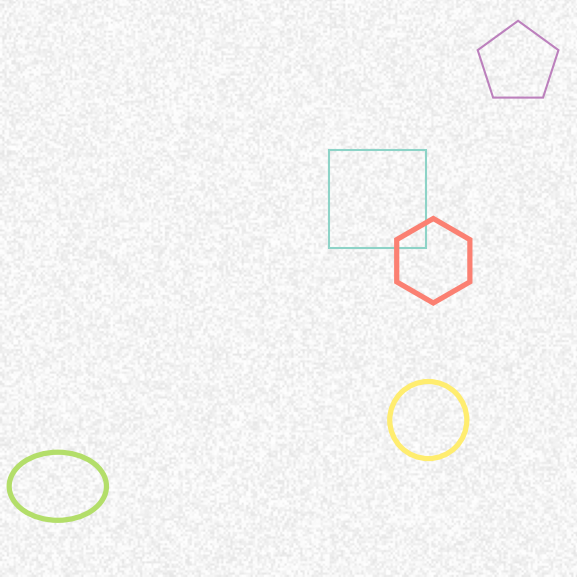[{"shape": "square", "thickness": 1, "radius": 0.42, "center": [0.654, 0.655]}, {"shape": "hexagon", "thickness": 2.5, "radius": 0.37, "center": [0.75, 0.548]}, {"shape": "oval", "thickness": 2.5, "radius": 0.42, "center": [0.1, 0.157]}, {"shape": "pentagon", "thickness": 1, "radius": 0.37, "center": [0.897, 0.89]}, {"shape": "circle", "thickness": 2.5, "radius": 0.33, "center": [0.742, 0.272]}]